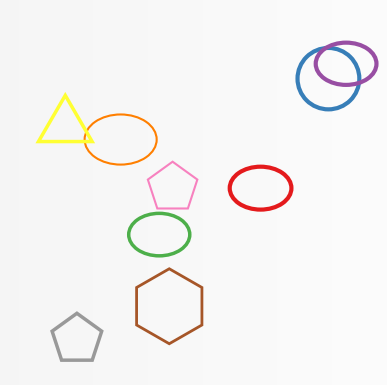[{"shape": "oval", "thickness": 3, "radius": 0.4, "center": [0.672, 0.511]}, {"shape": "circle", "thickness": 3, "radius": 0.4, "center": [0.848, 0.796]}, {"shape": "oval", "thickness": 2.5, "radius": 0.39, "center": [0.411, 0.391]}, {"shape": "oval", "thickness": 3, "radius": 0.39, "center": [0.893, 0.834]}, {"shape": "oval", "thickness": 1.5, "radius": 0.46, "center": [0.311, 0.638]}, {"shape": "triangle", "thickness": 2.5, "radius": 0.4, "center": [0.168, 0.672]}, {"shape": "hexagon", "thickness": 2, "radius": 0.49, "center": [0.437, 0.205]}, {"shape": "pentagon", "thickness": 1.5, "radius": 0.34, "center": [0.445, 0.513]}, {"shape": "pentagon", "thickness": 2.5, "radius": 0.34, "center": [0.198, 0.119]}]